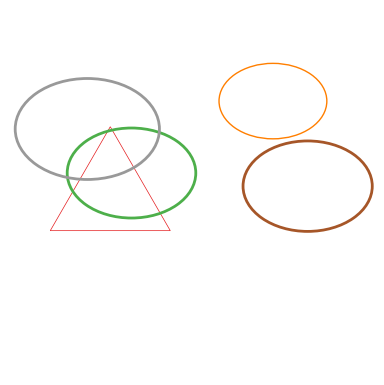[{"shape": "triangle", "thickness": 0.5, "radius": 0.9, "center": [0.286, 0.491]}, {"shape": "oval", "thickness": 2, "radius": 0.84, "center": [0.342, 0.551]}, {"shape": "oval", "thickness": 1, "radius": 0.7, "center": [0.709, 0.737]}, {"shape": "oval", "thickness": 2, "radius": 0.84, "center": [0.799, 0.516]}, {"shape": "oval", "thickness": 2, "radius": 0.94, "center": [0.227, 0.665]}]